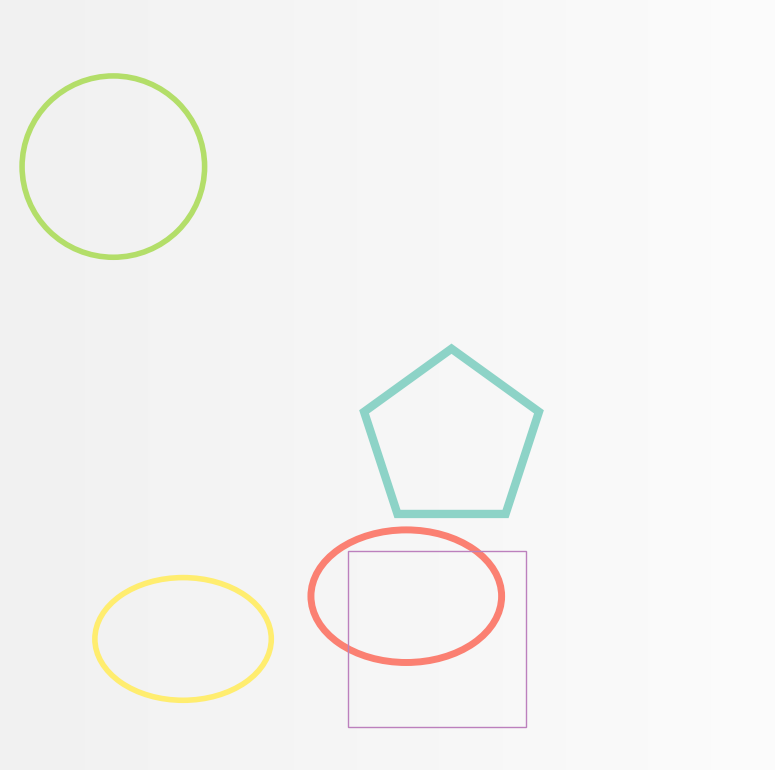[{"shape": "pentagon", "thickness": 3, "radius": 0.59, "center": [0.583, 0.428]}, {"shape": "oval", "thickness": 2.5, "radius": 0.62, "center": [0.524, 0.226]}, {"shape": "circle", "thickness": 2, "radius": 0.59, "center": [0.146, 0.784]}, {"shape": "square", "thickness": 0.5, "radius": 0.57, "center": [0.563, 0.17]}, {"shape": "oval", "thickness": 2, "radius": 0.57, "center": [0.236, 0.17]}]